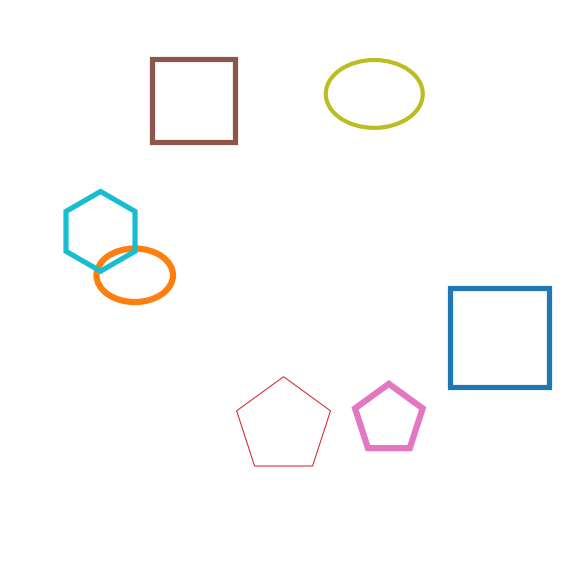[{"shape": "square", "thickness": 2.5, "radius": 0.43, "center": [0.865, 0.415]}, {"shape": "oval", "thickness": 3, "radius": 0.33, "center": [0.233, 0.522]}, {"shape": "pentagon", "thickness": 0.5, "radius": 0.43, "center": [0.491, 0.261]}, {"shape": "square", "thickness": 2.5, "radius": 0.36, "center": [0.335, 0.825]}, {"shape": "pentagon", "thickness": 3, "radius": 0.31, "center": [0.673, 0.273]}, {"shape": "oval", "thickness": 2, "radius": 0.42, "center": [0.648, 0.836]}, {"shape": "hexagon", "thickness": 2.5, "radius": 0.35, "center": [0.174, 0.599]}]